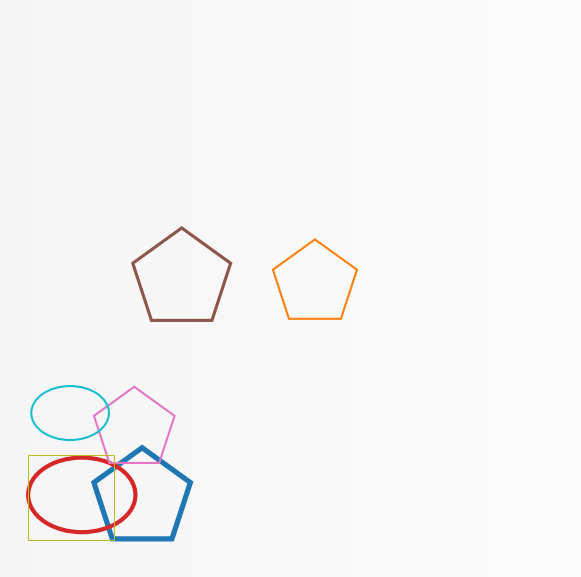[{"shape": "pentagon", "thickness": 2.5, "radius": 0.44, "center": [0.245, 0.137]}, {"shape": "pentagon", "thickness": 1, "radius": 0.38, "center": [0.542, 0.509]}, {"shape": "oval", "thickness": 2, "radius": 0.46, "center": [0.141, 0.142]}, {"shape": "pentagon", "thickness": 1.5, "radius": 0.44, "center": [0.313, 0.516]}, {"shape": "pentagon", "thickness": 1, "radius": 0.36, "center": [0.231, 0.256]}, {"shape": "square", "thickness": 0.5, "radius": 0.37, "center": [0.122, 0.138]}, {"shape": "oval", "thickness": 1, "radius": 0.33, "center": [0.121, 0.284]}]